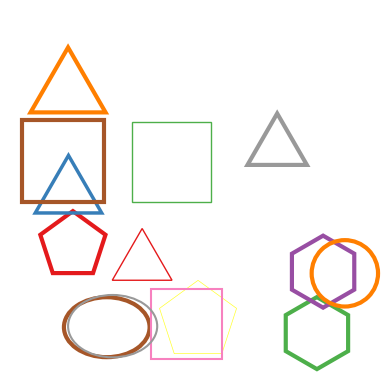[{"shape": "triangle", "thickness": 1, "radius": 0.45, "center": [0.369, 0.317]}, {"shape": "pentagon", "thickness": 3, "radius": 0.45, "center": [0.189, 0.363]}, {"shape": "triangle", "thickness": 2.5, "radius": 0.5, "center": [0.178, 0.497]}, {"shape": "square", "thickness": 1, "radius": 0.51, "center": [0.446, 0.579]}, {"shape": "hexagon", "thickness": 3, "radius": 0.47, "center": [0.823, 0.135]}, {"shape": "hexagon", "thickness": 3, "radius": 0.47, "center": [0.839, 0.294]}, {"shape": "triangle", "thickness": 3, "radius": 0.56, "center": [0.177, 0.764]}, {"shape": "circle", "thickness": 3, "radius": 0.43, "center": [0.896, 0.29]}, {"shape": "pentagon", "thickness": 0.5, "radius": 0.53, "center": [0.514, 0.167]}, {"shape": "square", "thickness": 3, "radius": 0.53, "center": [0.163, 0.581]}, {"shape": "oval", "thickness": 3, "radius": 0.56, "center": [0.277, 0.15]}, {"shape": "square", "thickness": 1.5, "radius": 0.46, "center": [0.484, 0.159]}, {"shape": "oval", "thickness": 1.5, "radius": 0.58, "center": [0.293, 0.153]}, {"shape": "triangle", "thickness": 3, "radius": 0.45, "center": [0.72, 0.616]}]